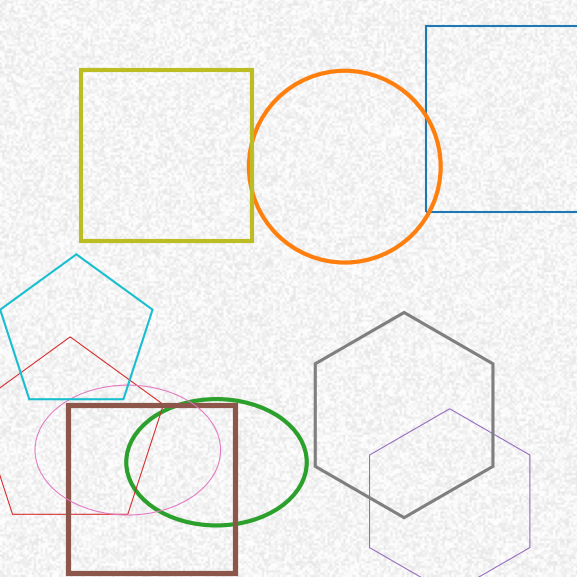[{"shape": "square", "thickness": 1, "radius": 0.81, "center": [0.899, 0.793]}, {"shape": "circle", "thickness": 2, "radius": 0.83, "center": [0.597, 0.711]}, {"shape": "oval", "thickness": 2, "radius": 0.78, "center": [0.375, 0.199]}, {"shape": "pentagon", "thickness": 0.5, "radius": 0.85, "center": [0.122, 0.246]}, {"shape": "hexagon", "thickness": 0.5, "radius": 0.8, "center": [0.779, 0.131]}, {"shape": "square", "thickness": 2.5, "radius": 0.73, "center": [0.263, 0.153]}, {"shape": "oval", "thickness": 0.5, "radius": 0.8, "center": [0.221, 0.22]}, {"shape": "hexagon", "thickness": 1.5, "radius": 0.89, "center": [0.7, 0.28]}, {"shape": "square", "thickness": 2, "radius": 0.74, "center": [0.288, 0.73]}, {"shape": "pentagon", "thickness": 1, "radius": 0.69, "center": [0.132, 0.42]}]